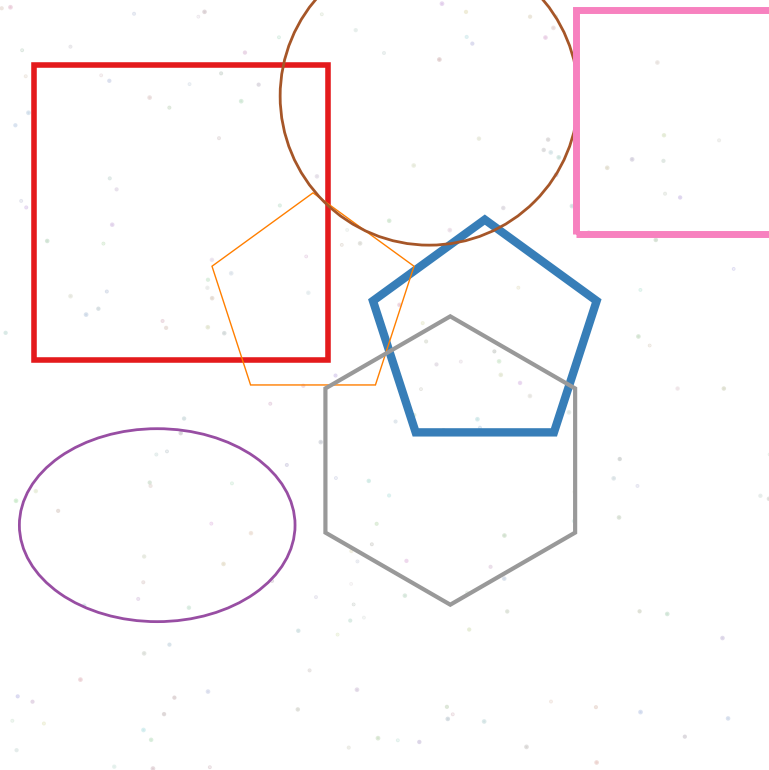[{"shape": "square", "thickness": 2, "radius": 0.96, "center": [0.235, 0.724]}, {"shape": "pentagon", "thickness": 3, "radius": 0.76, "center": [0.63, 0.562]}, {"shape": "oval", "thickness": 1, "radius": 0.9, "center": [0.204, 0.318]}, {"shape": "pentagon", "thickness": 0.5, "radius": 0.69, "center": [0.406, 0.612]}, {"shape": "circle", "thickness": 1, "radius": 0.97, "center": [0.557, 0.875]}, {"shape": "square", "thickness": 2.5, "radius": 0.73, "center": [0.894, 0.841]}, {"shape": "hexagon", "thickness": 1.5, "radius": 0.94, "center": [0.585, 0.402]}]